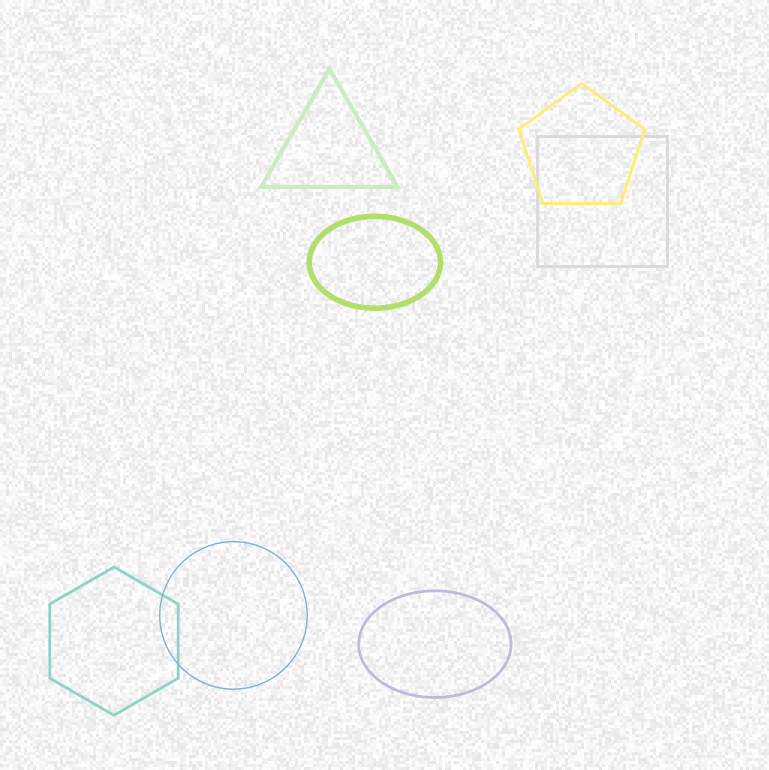[{"shape": "hexagon", "thickness": 1, "radius": 0.48, "center": [0.148, 0.167]}, {"shape": "oval", "thickness": 1, "radius": 0.49, "center": [0.565, 0.163]}, {"shape": "circle", "thickness": 0.5, "radius": 0.48, "center": [0.303, 0.201]}, {"shape": "oval", "thickness": 2, "radius": 0.43, "center": [0.487, 0.659]}, {"shape": "square", "thickness": 1, "radius": 0.42, "center": [0.782, 0.739]}, {"shape": "triangle", "thickness": 1.5, "radius": 0.51, "center": [0.428, 0.808]}, {"shape": "pentagon", "thickness": 1, "radius": 0.43, "center": [0.756, 0.805]}]